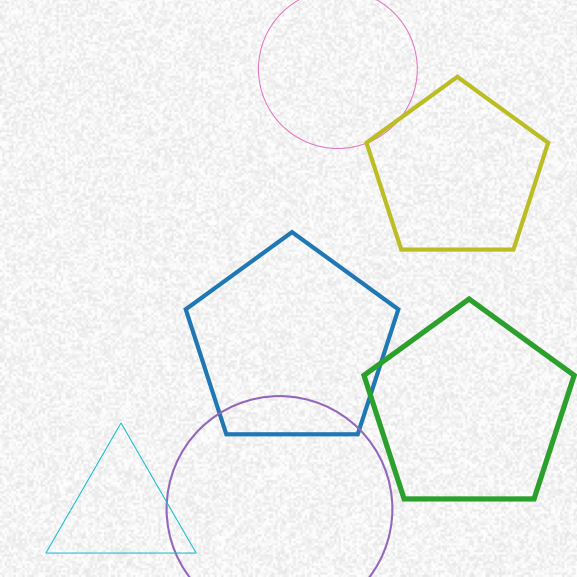[{"shape": "pentagon", "thickness": 2, "radius": 0.97, "center": [0.506, 0.404]}, {"shape": "pentagon", "thickness": 2.5, "radius": 0.96, "center": [0.812, 0.29]}, {"shape": "circle", "thickness": 1, "radius": 0.98, "center": [0.484, 0.118]}, {"shape": "circle", "thickness": 0.5, "radius": 0.69, "center": [0.585, 0.88]}, {"shape": "pentagon", "thickness": 2, "radius": 0.83, "center": [0.792, 0.701]}, {"shape": "triangle", "thickness": 0.5, "radius": 0.75, "center": [0.21, 0.117]}]